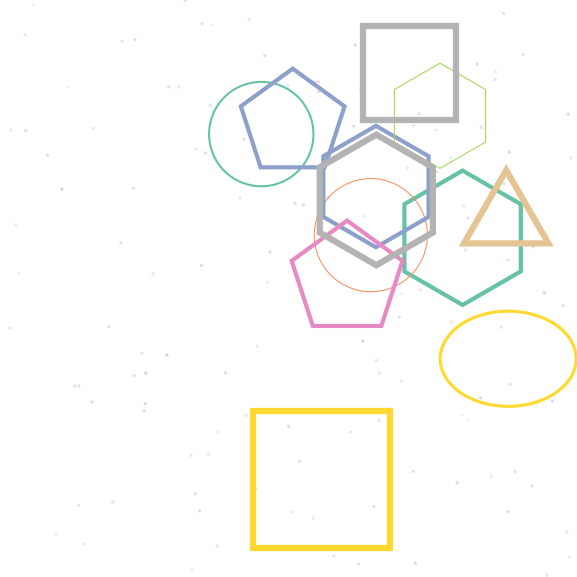[{"shape": "hexagon", "thickness": 2, "radius": 0.58, "center": [0.801, 0.587]}, {"shape": "circle", "thickness": 1, "radius": 0.45, "center": [0.452, 0.767]}, {"shape": "circle", "thickness": 0.5, "radius": 0.49, "center": [0.642, 0.592]}, {"shape": "pentagon", "thickness": 2, "radius": 0.47, "center": [0.507, 0.786]}, {"shape": "hexagon", "thickness": 2, "radius": 0.53, "center": [0.651, 0.676]}, {"shape": "pentagon", "thickness": 2, "radius": 0.5, "center": [0.601, 0.516]}, {"shape": "hexagon", "thickness": 0.5, "radius": 0.46, "center": [0.762, 0.799]}, {"shape": "square", "thickness": 3, "radius": 0.59, "center": [0.556, 0.169]}, {"shape": "oval", "thickness": 1.5, "radius": 0.59, "center": [0.88, 0.378]}, {"shape": "triangle", "thickness": 3, "radius": 0.42, "center": [0.877, 0.62]}, {"shape": "square", "thickness": 3, "radius": 0.41, "center": [0.709, 0.872]}, {"shape": "hexagon", "thickness": 3, "radius": 0.57, "center": [0.652, 0.653]}]